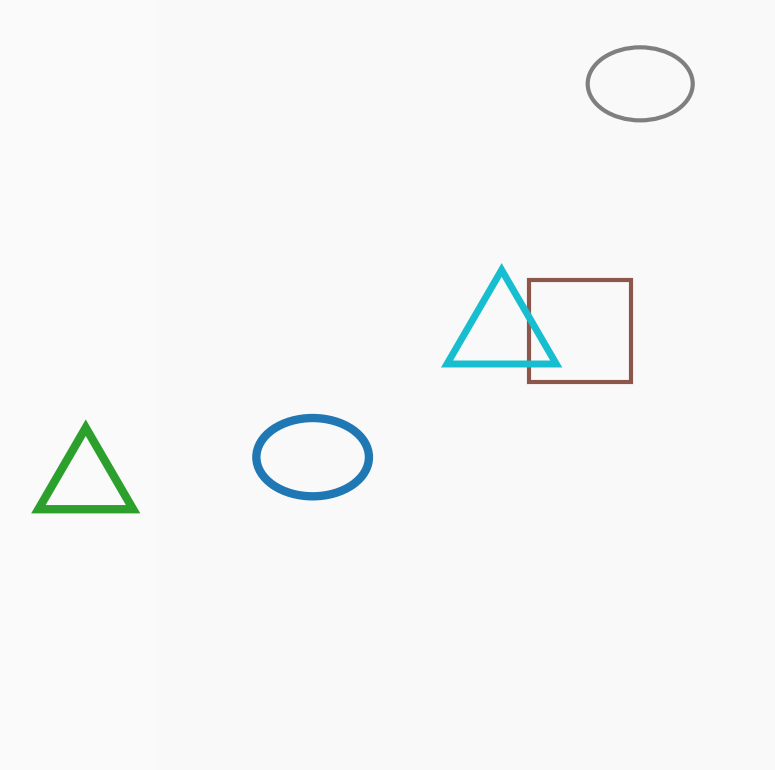[{"shape": "oval", "thickness": 3, "radius": 0.36, "center": [0.403, 0.406]}, {"shape": "triangle", "thickness": 3, "radius": 0.35, "center": [0.111, 0.374]}, {"shape": "square", "thickness": 1.5, "radius": 0.33, "center": [0.748, 0.57]}, {"shape": "oval", "thickness": 1.5, "radius": 0.34, "center": [0.826, 0.891]}, {"shape": "triangle", "thickness": 2.5, "radius": 0.41, "center": [0.647, 0.568]}]